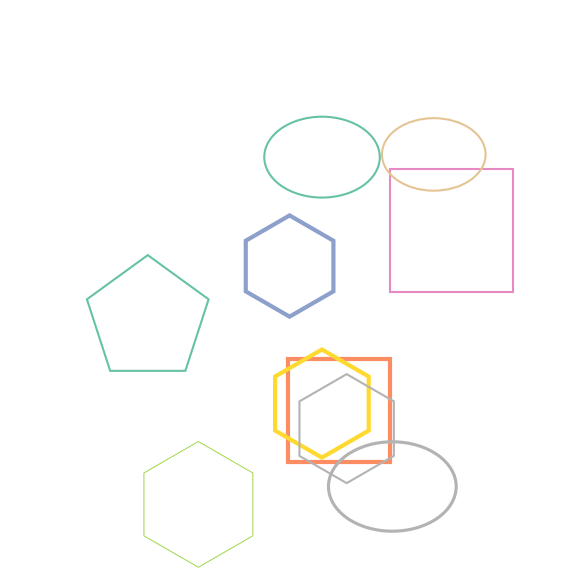[{"shape": "pentagon", "thickness": 1, "radius": 0.55, "center": [0.256, 0.447]}, {"shape": "oval", "thickness": 1, "radius": 0.5, "center": [0.558, 0.727]}, {"shape": "square", "thickness": 2, "radius": 0.44, "center": [0.587, 0.288]}, {"shape": "hexagon", "thickness": 2, "radius": 0.44, "center": [0.501, 0.538]}, {"shape": "square", "thickness": 1, "radius": 0.53, "center": [0.783, 0.599]}, {"shape": "hexagon", "thickness": 0.5, "radius": 0.54, "center": [0.344, 0.126]}, {"shape": "hexagon", "thickness": 2, "radius": 0.47, "center": [0.557, 0.3]}, {"shape": "oval", "thickness": 1, "radius": 0.45, "center": [0.751, 0.732]}, {"shape": "hexagon", "thickness": 1, "radius": 0.47, "center": [0.6, 0.257]}, {"shape": "oval", "thickness": 1.5, "radius": 0.55, "center": [0.679, 0.157]}]